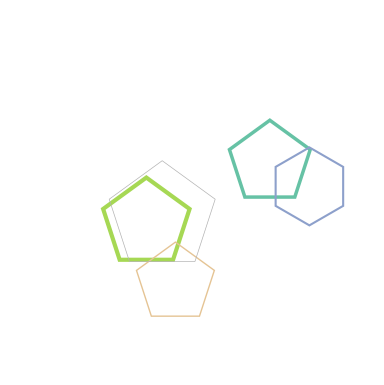[{"shape": "pentagon", "thickness": 2.5, "radius": 0.55, "center": [0.701, 0.577]}, {"shape": "hexagon", "thickness": 1.5, "radius": 0.51, "center": [0.804, 0.516]}, {"shape": "pentagon", "thickness": 3, "radius": 0.59, "center": [0.38, 0.421]}, {"shape": "pentagon", "thickness": 1, "radius": 0.53, "center": [0.456, 0.265]}, {"shape": "pentagon", "thickness": 0.5, "radius": 0.72, "center": [0.421, 0.438]}]